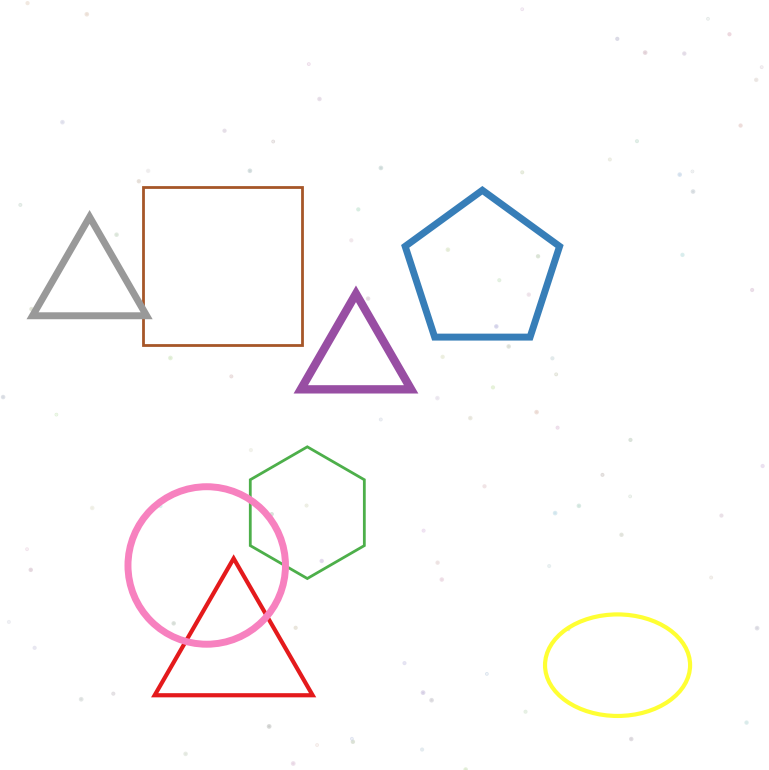[{"shape": "triangle", "thickness": 1.5, "radius": 0.59, "center": [0.303, 0.156]}, {"shape": "pentagon", "thickness": 2.5, "radius": 0.53, "center": [0.626, 0.647]}, {"shape": "hexagon", "thickness": 1, "radius": 0.43, "center": [0.399, 0.334]}, {"shape": "triangle", "thickness": 3, "radius": 0.41, "center": [0.462, 0.536]}, {"shape": "oval", "thickness": 1.5, "radius": 0.47, "center": [0.802, 0.136]}, {"shape": "square", "thickness": 1, "radius": 0.51, "center": [0.289, 0.655]}, {"shape": "circle", "thickness": 2.5, "radius": 0.51, "center": [0.268, 0.266]}, {"shape": "triangle", "thickness": 2.5, "radius": 0.43, "center": [0.116, 0.633]}]